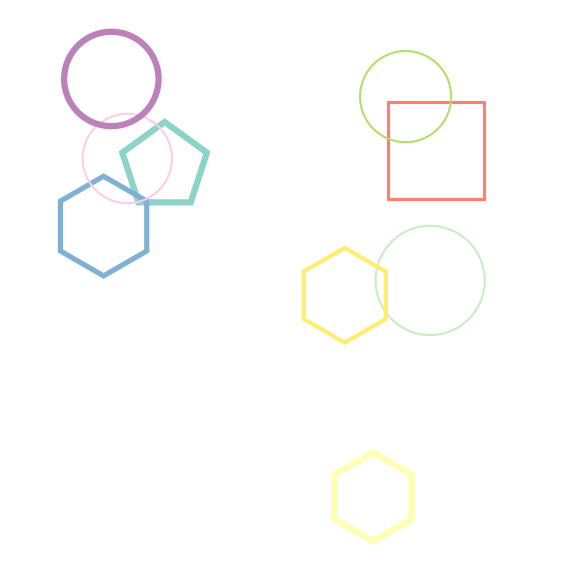[{"shape": "pentagon", "thickness": 3, "radius": 0.38, "center": [0.285, 0.711]}, {"shape": "hexagon", "thickness": 3, "radius": 0.39, "center": [0.646, 0.139]}, {"shape": "square", "thickness": 1.5, "radius": 0.42, "center": [0.755, 0.738]}, {"shape": "hexagon", "thickness": 2.5, "radius": 0.43, "center": [0.179, 0.608]}, {"shape": "circle", "thickness": 1, "radius": 0.39, "center": [0.702, 0.832]}, {"shape": "circle", "thickness": 1, "radius": 0.39, "center": [0.22, 0.725]}, {"shape": "circle", "thickness": 3, "radius": 0.41, "center": [0.193, 0.862]}, {"shape": "circle", "thickness": 1, "radius": 0.47, "center": [0.745, 0.514]}, {"shape": "hexagon", "thickness": 2, "radius": 0.41, "center": [0.597, 0.488]}]